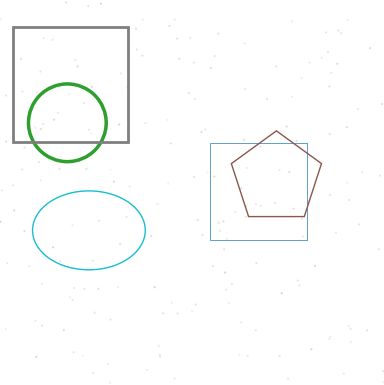[{"shape": "square", "thickness": 0.5, "radius": 0.63, "center": [0.671, 0.502]}, {"shape": "circle", "thickness": 2.5, "radius": 0.5, "center": [0.175, 0.681]}, {"shape": "pentagon", "thickness": 1, "radius": 0.62, "center": [0.718, 0.537]}, {"shape": "square", "thickness": 2, "radius": 0.74, "center": [0.183, 0.781]}, {"shape": "oval", "thickness": 1, "radius": 0.73, "center": [0.231, 0.402]}]